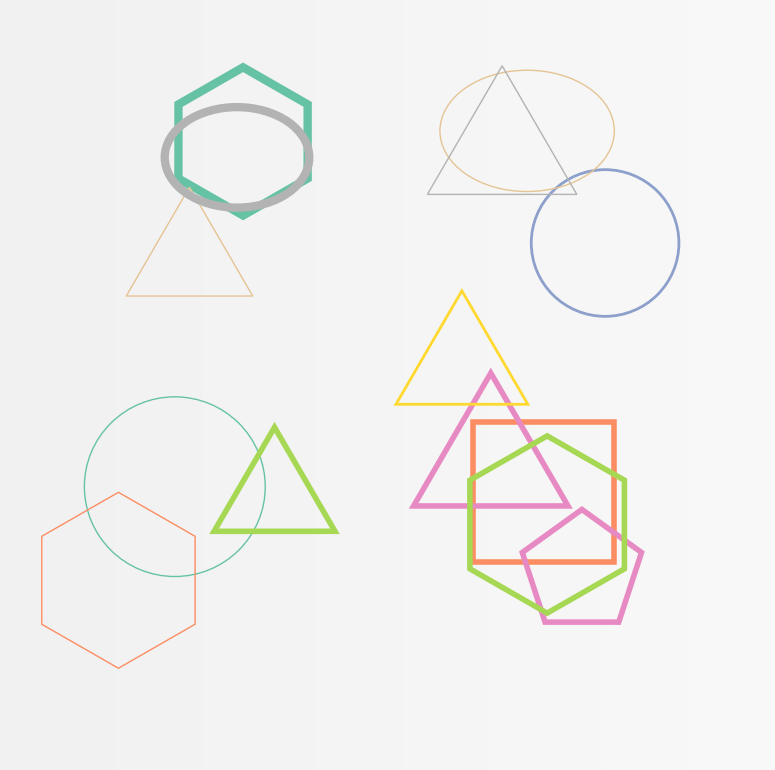[{"shape": "circle", "thickness": 0.5, "radius": 0.58, "center": [0.226, 0.368]}, {"shape": "hexagon", "thickness": 3, "radius": 0.48, "center": [0.314, 0.816]}, {"shape": "hexagon", "thickness": 0.5, "radius": 0.57, "center": [0.153, 0.246]}, {"shape": "square", "thickness": 2, "radius": 0.46, "center": [0.701, 0.361]}, {"shape": "circle", "thickness": 1, "radius": 0.48, "center": [0.781, 0.684]}, {"shape": "triangle", "thickness": 2, "radius": 0.58, "center": [0.633, 0.4]}, {"shape": "pentagon", "thickness": 2, "radius": 0.4, "center": [0.751, 0.257]}, {"shape": "triangle", "thickness": 2, "radius": 0.45, "center": [0.354, 0.355]}, {"shape": "hexagon", "thickness": 2, "radius": 0.58, "center": [0.706, 0.319]}, {"shape": "triangle", "thickness": 1, "radius": 0.49, "center": [0.596, 0.524]}, {"shape": "oval", "thickness": 0.5, "radius": 0.56, "center": [0.68, 0.83]}, {"shape": "triangle", "thickness": 0.5, "radius": 0.47, "center": [0.245, 0.663]}, {"shape": "triangle", "thickness": 0.5, "radius": 0.56, "center": [0.648, 0.803]}, {"shape": "oval", "thickness": 3, "radius": 0.47, "center": [0.306, 0.796]}]